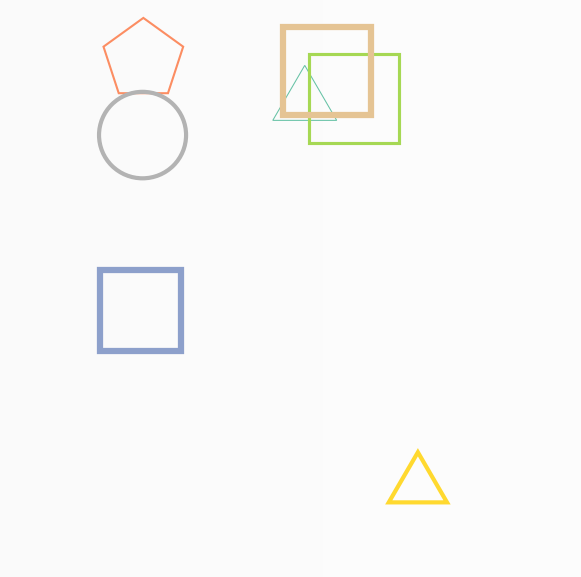[{"shape": "triangle", "thickness": 0.5, "radius": 0.32, "center": [0.524, 0.822]}, {"shape": "pentagon", "thickness": 1, "radius": 0.36, "center": [0.247, 0.896]}, {"shape": "square", "thickness": 3, "radius": 0.35, "center": [0.242, 0.461]}, {"shape": "square", "thickness": 1.5, "radius": 0.39, "center": [0.608, 0.828]}, {"shape": "triangle", "thickness": 2, "radius": 0.29, "center": [0.719, 0.158]}, {"shape": "square", "thickness": 3, "radius": 0.38, "center": [0.563, 0.877]}, {"shape": "circle", "thickness": 2, "radius": 0.37, "center": [0.245, 0.765]}]